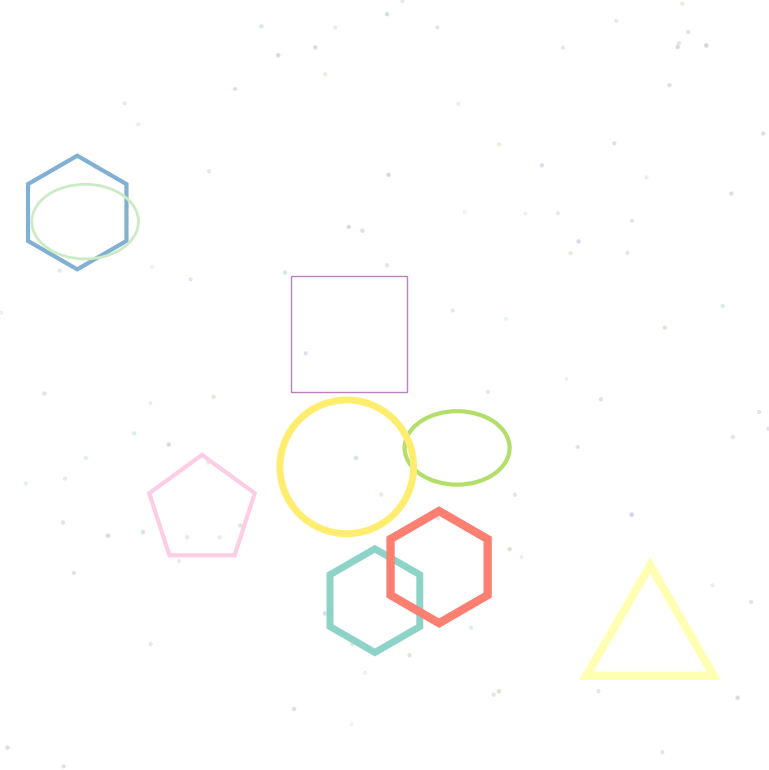[{"shape": "hexagon", "thickness": 2.5, "radius": 0.34, "center": [0.487, 0.22]}, {"shape": "triangle", "thickness": 3, "radius": 0.48, "center": [0.844, 0.17]}, {"shape": "hexagon", "thickness": 3, "radius": 0.36, "center": [0.57, 0.264]}, {"shape": "hexagon", "thickness": 1.5, "radius": 0.37, "center": [0.1, 0.724]}, {"shape": "oval", "thickness": 1.5, "radius": 0.34, "center": [0.594, 0.418]}, {"shape": "pentagon", "thickness": 1.5, "radius": 0.36, "center": [0.262, 0.337]}, {"shape": "square", "thickness": 0.5, "radius": 0.38, "center": [0.453, 0.566]}, {"shape": "oval", "thickness": 1, "radius": 0.35, "center": [0.111, 0.712]}, {"shape": "circle", "thickness": 2.5, "radius": 0.43, "center": [0.45, 0.394]}]